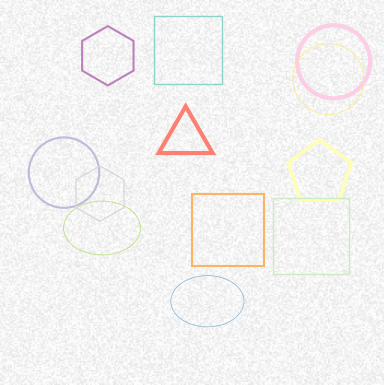[{"shape": "square", "thickness": 1, "radius": 0.44, "center": [0.488, 0.87]}, {"shape": "pentagon", "thickness": 2.5, "radius": 0.43, "center": [0.83, 0.551]}, {"shape": "circle", "thickness": 1.5, "radius": 0.46, "center": [0.166, 0.552]}, {"shape": "triangle", "thickness": 3, "radius": 0.4, "center": [0.482, 0.643]}, {"shape": "oval", "thickness": 0.5, "radius": 0.48, "center": [0.539, 0.218]}, {"shape": "square", "thickness": 1.5, "radius": 0.47, "center": [0.592, 0.402]}, {"shape": "oval", "thickness": 0.5, "radius": 0.5, "center": [0.265, 0.408]}, {"shape": "circle", "thickness": 3, "radius": 0.47, "center": [0.867, 0.839]}, {"shape": "hexagon", "thickness": 1, "radius": 0.36, "center": [0.26, 0.497]}, {"shape": "hexagon", "thickness": 1.5, "radius": 0.39, "center": [0.28, 0.855]}, {"shape": "square", "thickness": 1, "radius": 0.49, "center": [0.807, 0.388]}, {"shape": "circle", "thickness": 0.5, "radius": 0.46, "center": [0.853, 0.795]}]